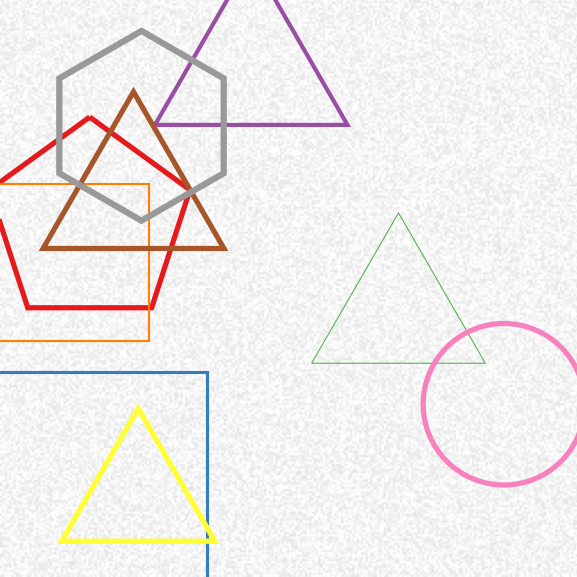[{"shape": "pentagon", "thickness": 2.5, "radius": 0.91, "center": [0.155, 0.614]}, {"shape": "square", "thickness": 1.5, "radius": 0.97, "center": [0.164, 0.16]}, {"shape": "triangle", "thickness": 0.5, "radius": 0.87, "center": [0.69, 0.457]}, {"shape": "triangle", "thickness": 2, "radius": 0.96, "center": [0.435, 0.879]}, {"shape": "square", "thickness": 1, "radius": 0.68, "center": [0.123, 0.545]}, {"shape": "triangle", "thickness": 2.5, "radius": 0.77, "center": [0.239, 0.139]}, {"shape": "triangle", "thickness": 2.5, "radius": 0.9, "center": [0.231, 0.659]}, {"shape": "circle", "thickness": 2.5, "radius": 0.7, "center": [0.873, 0.299]}, {"shape": "hexagon", "thickness": 3, "radius": 0.82, "center": [0.245, 0.781]}]